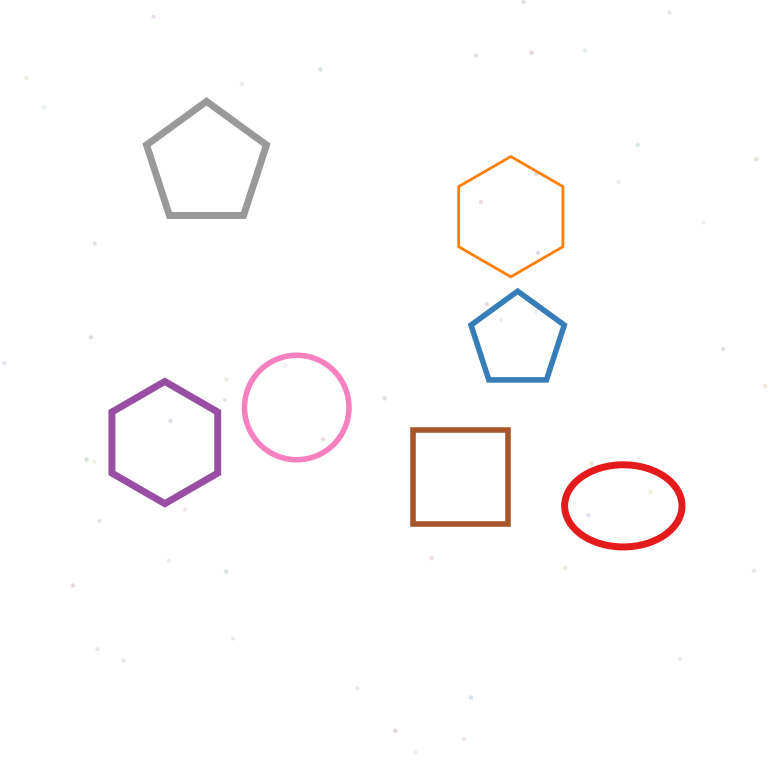[{"shape": "oval", "thickness": 2.5, "radius": 0.38, "center": [0.81, 0.343]}, {"shape": "pentagon", "thickness": 2, "radius": 0.32, "center": [0.672, 0.558]}, {"shape": "hexagon", "thickness": 2.5, "radius": 0.4, "center": [0.214, 0.425]}, {"shape": "hexagon", "thickness": 1, "radius": 0.39, "center": [0.663, 0.719]}, {"shape": "square", "thickness": 2, "radius": 0.31, "center": [0.598, 0.38]}, {"shape": "circle", "thickness": 2, "radius": 0.34, "center": [0.385, 0.471]}, {"shape": "pentagon", "thickness": 2.5, "radius": 0.41, "center": [0.268, 0.786]}]